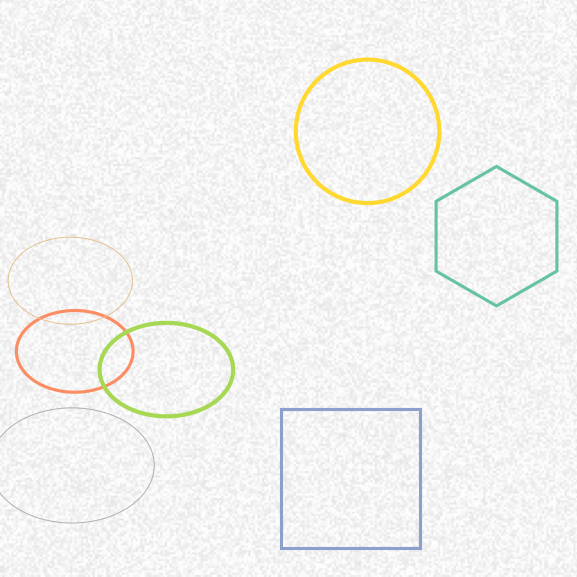[{"shape": "hexagon", "thickness": 1.5, "radius": 0.6, "center": [0.86, 0.59]}, {"shape": "oval", "thickness": 1.5, "radius": 0.51, "center": [0.129, 0.391]}, {"shape": "square", "thickness": 1.5, "radius": 0.6, "center": [0.607, 0.17]}, {"shape": "oval", "thickness": 2, "radius": 0.58, "center": [0.288, 0.359]}, {"shape": "circle", "thickness": 2, "radius": 0.62, "center": [0.636, 0.772]}, {"shape": "oval", "thickness": 0.5, "radius": 0.54, "center": [0.122, 0.513]}, {"shape": "oval", "thickness": 0.5, "radius": 0.71, "center": [0.125, 0.193]}]